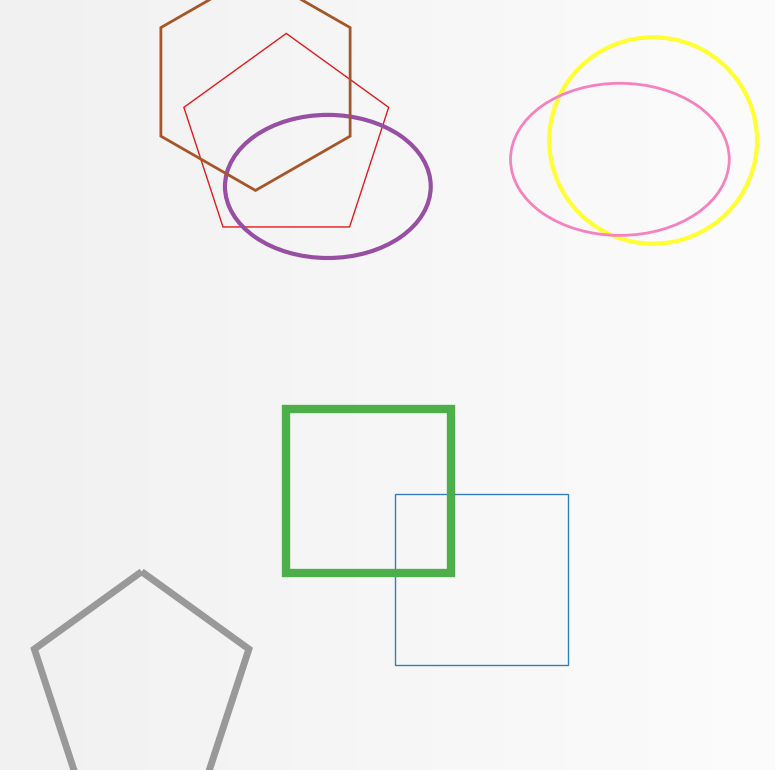[{"shape": "pentagon", "thickness": 0.5, "radius": 0.69, "center": [0.369, 0.818]}, {"shape": "square", "thickness": 0.5, "radius": 0.56, "center": [0.621, 0.248]}, {"shape": "square", "thickness": 3, "radius": 0.53, "center": [0.475, 0.362]}, {"shape": "oval", "thickness": 1.5, "radius": 0.66, "center": [0.423, 0.758]}, {"shape": "circle", "thickness": 1.5, "radius": 0.67, "center": [0.843, 0.818]}, {"shape": "hexagon", "thickness": 1, "radius": 0.7, "center": [0.33, 0.894]}, {"shape": "oval", "thickness": 1, "radius": 0.71, "center": [0.8, 0.793]}, {"shape": "pentagon", "thickness": 2.5, "radius": 0.73, "center": [0.183, 0.112]}]